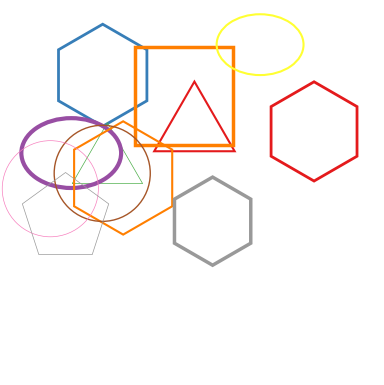[{"shape": "hexagon", "thickness": 2, "radius": 0.64, "center": [0.816, 0.659]}, {"shape": "triangle", "thickness": 1.5, "radius": 0.6, "center": [0.505, 0.667]}, {"shape": "hexagon", "thickness": 2, "radius": 0.66, "center": [0.267, 0.805]}, {"shape": "triangle", "thickness": 0.5, "radius": 0.53, "center": [0.279, 0.576]}, {"shape": "oval", "thickness": 3, "radius": 0.65, "center": [0.185, 0.602]}, {"shape": "hexagon", "thickness": 1.5, "radius": 0.74, "center": [0.32, 0.538]}, {"shape": "square", "thickness": 2.5, "radius": 0.63, "center": [0.478, 0.75]}, {"shape": "oval", "thickness": 1.5, "radius": 0.56, "center": [0.676, 0.884]}, {"shape": "circle", "thickness": 1, "radius": 0.62, "center": [0.266, 0.55]}, {"shape": "circle", "thickness": 0.5, "radius": 0.62, "center": [0.131, 0.51]}, {"shape": "hexagon", "thickness": 2.5, "radius": 0.57, "center": [0.552, 0.426]}, {"shape": "pentagon", "thickness": 0.5, "radius": 0.59, "center": [0.17, 0.434]}]